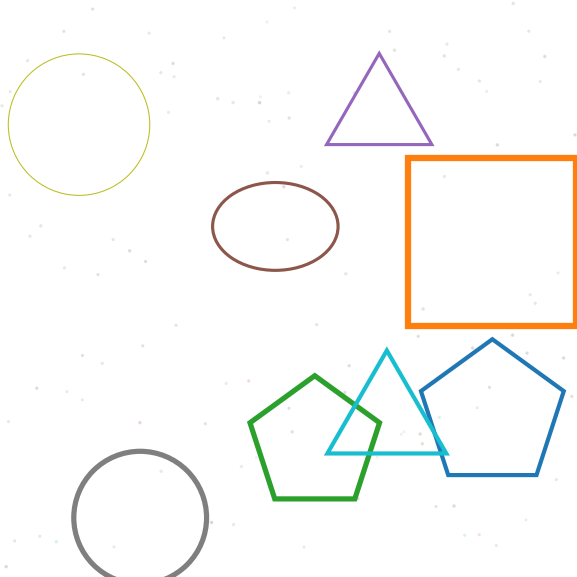[{"shape": "pentagon", "thickness": 2, "radius": 0.65, "center": [0.853, 0.282]}, {"shape": "square", "thickness": 3, "radius": 0.73, "center": [0.852, 0.58]}, {"shape": "pentagon", "thickness": 2.5, "radius": 0.59, "center": [0.545, 0.231]}, {"shape": "triangle", "thickness": 1.5, "radius": 0.53, "center": [0.657, 0.801]}, {"shape": "oval", "thickness": 1.5, "radius": 0.54, "center": [0.477, 0.607]}, {"shape": "circle", "thickness": 2.5, "radius": 0.57, "center": [0.243, 0.103]}, {"shape": "circle", "thickness": 0.5, "radius": 0.61, "center": [0.137, 0.783]}, {"shape": "triangle", "thickness": 2, "radius": 0.59, "center": [0.67, 0.273]}]